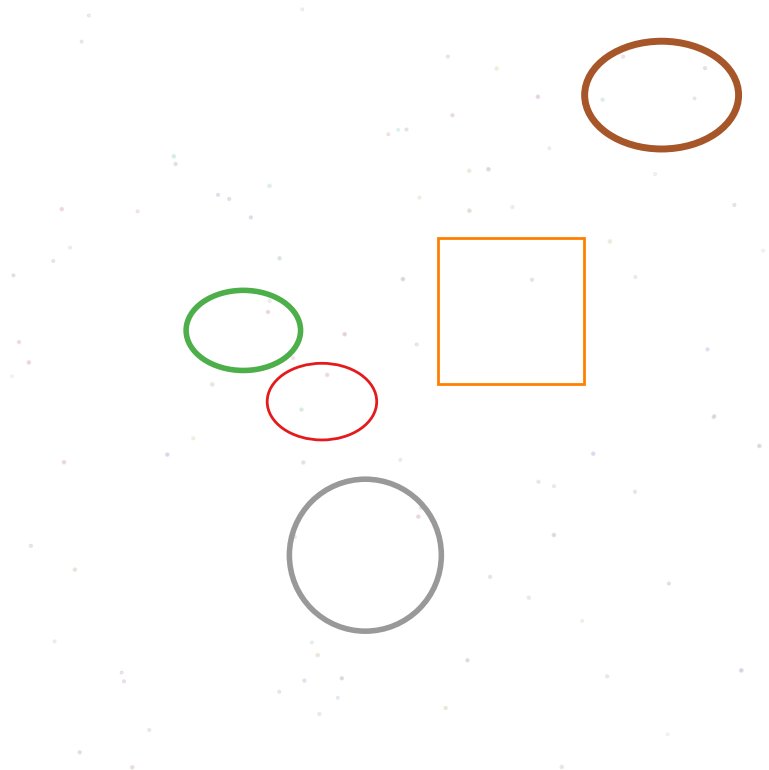[{"shape": "oval", "thickness": 1, "radius": 0.36, "center": [0.418, 0.478]}, {"shape": "oval", "thickness": 2, "radius": 0.37, "center": [0.316, 0.571]}, {"shape": "square", "thickness": 1, "radius": 0.47, "center": [0.663, 0.596]}, {"shape": "oval", "thickness": 2.5, "radius": 0.5, "center": [0.859, 0.876]}, {"shape": "circle", "thickness": 2, "radius": 0.49, "center": [0.475, 0.279]}]